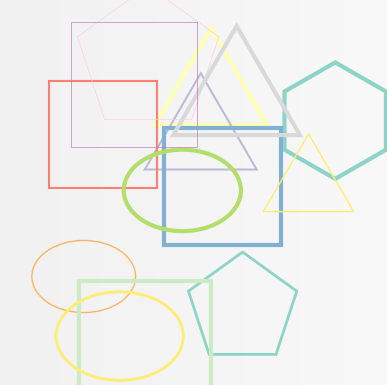[{"shape": "hexagon", "thickness": 3, "radius": 0.76, "center": [0.865, 0.687]}, {"shape": "pentagon", "thickness": 2, "radius": 0.73, "center": [0.626, 0.198]}, {"shape": "triangle", "thickness": 3, "radius": 0.84, "center": [0.545, 0.759]}, {"shape": "triangle", "thickness": 1.5, "radius": 0.83, "center": [0.518, 0.643]}, {"shape": "square", "thickness": 1.5, "radius": 0.7, "center": [0.265, 0.651]}, {"shape": "square", "thickness": 3, "radius": 0.76, "center": [0.575, 0.515]}, {"shape": "oval", "thickness": 1, "radius": 0.67, "center": [0.216, 0.282]}, {"shape": "oval", "thickness": 3, "radius": 0.76, "center": [0.471, 0.505]}, {"shape": "pentagon", "thickness": 0.5, "radius": 0.96, "center": [0.382, 0.845]}, {"shape": "triangle", "thickness": 3, "radius": 0.94, "center": [0.611, 0.744]}, {"shape": "square", "thickness": 0.5, "radius": 0.81, "center": [0.347, 0.781]}, {"shape": "square", "thickness": 3, "radius": 0.85, "center": [0.375, 0.1]}, {"shape": "triangle", "thickness": 1, "radius": 0.67, "center": [0.796, 0.518]}, {"shape": "oval", "thickness": 2, "radius": 0.82, "center": [0.309, 0.127]}]